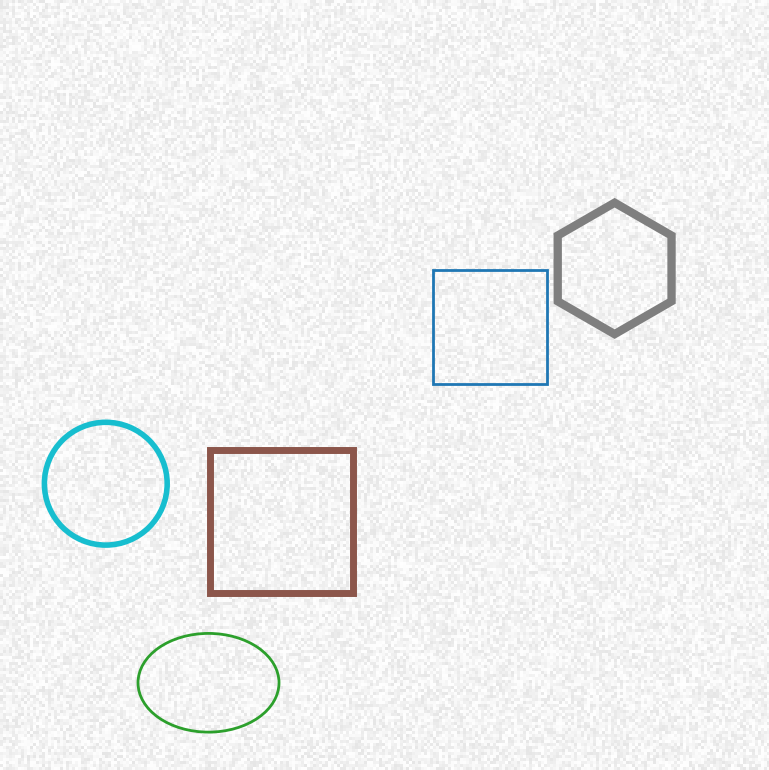[{"shape": "square", "thickness": 1, "radius": 0.37, "center": [0.637, 0.575]}, {"shape": "oval", "thickness": 1, "radius": 0.46, "center": [0.271, 0.113]}, {"shape": "square", "thickness": 2.5, "radius": 0.47, "center": [0.365, 0.323]}, {"shape": "hexagon", "thickness": 3, "radius": 0.43, "center": [0.798, 0.651]}, {"shape": "circle", "thickness": 2, "radius": 0.4, "center": [0.137, 0.372]}]